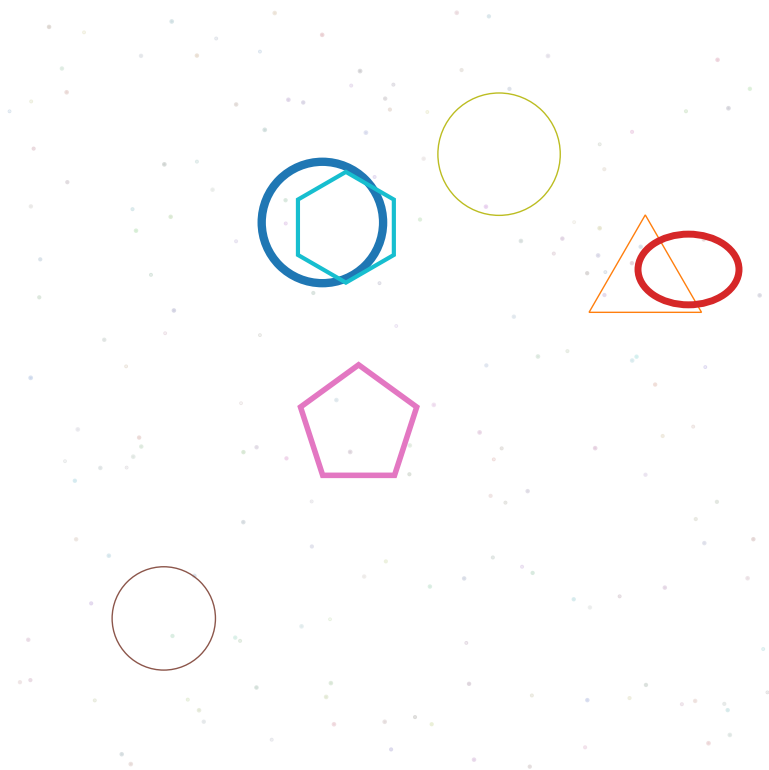[{"shape": "circle", "thickness": 3, "radius": 0.39, "center": [0.419, 0.711]}, {"shape": "triangle", "thickness": 0.5, "radius": 0.42, "center": [0.838, 0.637]}, {"shape": "oval", "thickness": 2.5, "radius": 0.33, "center": [0.894, 0.65]}, {"shape": "circle", "thickness": 0.5, "radius": 0.34, "center": [0.213, 0.197]}, {"shape": "pentagon", "thickness": 2, "radius": 0.4, "center": [0.466, 0.447]}, {"shape": "circle", "thickness": 0.5, "radius": 0.4, "center": [0.648, 0.8]}, {"shape": "hexagon", "thickness": 1.5, "radius": 0.36, "center": [0.449, 0.705]}]